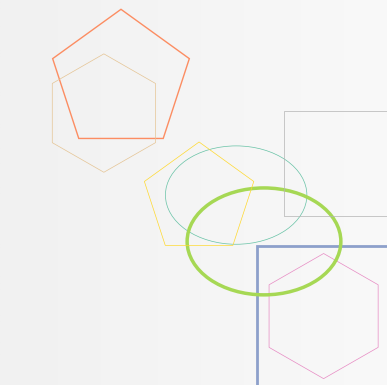[{"shape": "oval", "thickness": 0.5, "radius": 0.91, "center": [0.609, 0.493]}, {"shape": "pentagon", "thickness": 1, "radius": 0.93, "center": [0.312, 0.79]}, {"shape": "square", "thickness": 2, "radius": 0.91, "center": [0.846, 0.179]}, {"shape": "hexagon", "thickness": 0.5, "radius": 0.81, "center": [0.835, 0.179]}, {"shape": "oval", "thickness": 2.5, "radius": 0.99, "center": [0.681, 0.373]}, {"shape": "pentagon", "thickness": 0.5, "radius": 0.74, "center": [0.514, 0.483]}, {"shape": "hexagon", "thickness": 0.5, "radius": 0.77, "center": [0.268, 0.706]}, {"shape": "square", "thickness": 0.5, "radius": 0.68, "center": [0.87, 0.576]}]